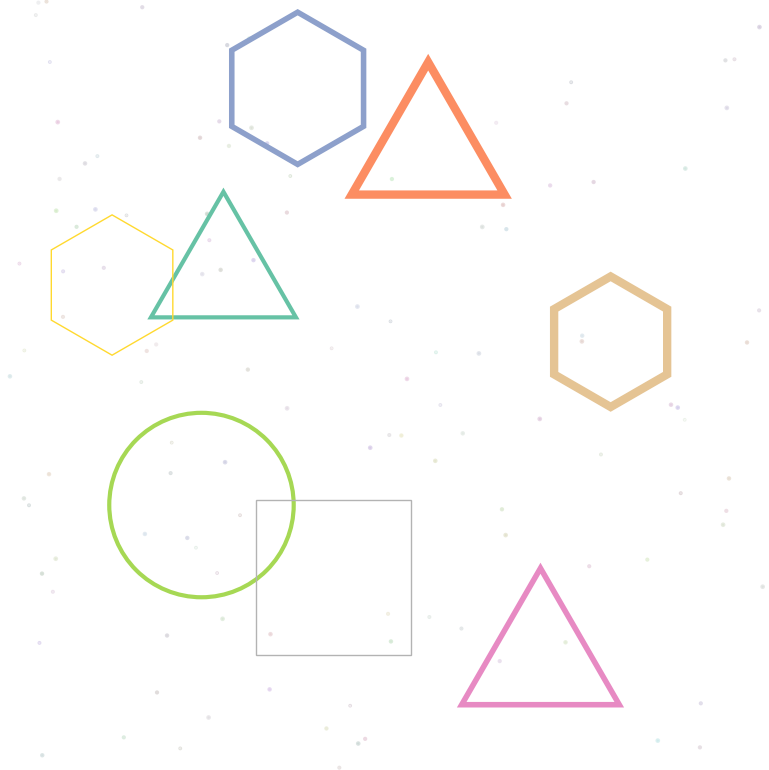[{"shape": "triangle", "thickness": 1.5, "radius": 0.54, "center": [0.29, 0.642]}, {"shape": "triangle", "thickness": 3, "radius": 0.57, "center": [0.556, 0.805]}, {"shape": "hexagon", "thickness": 2, "radius": 0.49, "center": [0.387, 0.885]}, {"shape": "triangle", "thickness": 2, "radius": 0.59, "center": [0.702, 0.144]}, {"shape": "circle", "thickness": 1.5, "radius": 0.6, "center": [0.262, 0.344]}, {"shape": "hexagon", "thickness": 0.5, "radius": 0.46, "center": [0.146, 0.63]}, {"shape": "hexagon", "thickness": 3, "radius": 0.42, "center": [0.793, 0.556]}, {"shape": "square", "thickness": 0.5, "radius": 0.5, "center": [0.433, 0.25]}]